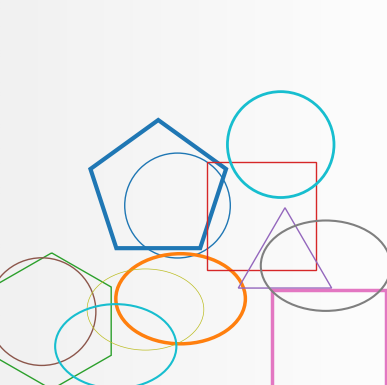[{"shape": "pentagon", "thickness": 3, "radius": 0.92, "center": [0.408, 0.504]}, {"shape": "circle", "thickness": 1, "radius": 0.68, "center": [0.458, 0.466]}, {"shape": "oval", "thickness": 2.5, "radius": 0.84, "center": [0.466, 0.224]}, {"shape": "hexagon", "thickness": 1, "radius": 0.89, "center": [0.133, 0.166]}, {"shape": "square", "thickness": 1, "radius": 0.7, "center": [0.675, 0.438]}, {"shape": "triangle", "thickness": 1, "radius": 0.7, "center": [0.735, 0.321]}, {"shape": "circle", "thickness": 1, "radius": 0.7, "center": [0.108, 0.191]}, {"shape": "square", "thickness": 2.5, "radius": 0.74, "center": [0.85, 0.1]}, {"shape": "oval", "thickness": 1.5, "radius": 0.84, "center": [0.841, 0.31]}, {"shape": "oval", "thickness": 0.5, "radius": 0.75, "center": [0.375, 0.196]}, {"shape": "circle", "thickness": 2, "radius": 0.69, "center": [0.724, 0.624]}, {"shape": "oval", "thickness": 1.5, "radius": 0.78, "center": [0.299, 0.101]}]